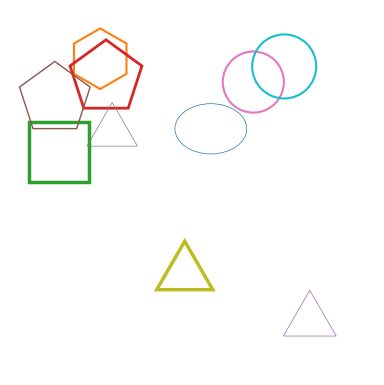[{"shape": "oval", "thickness": 0.5, "radius": 0.47, "center": [0.548, 0.665]}, {"shape": "hexagon", "thickness": 1.5, "radius": 0.39, "center": [0.26, 0.848]}, {"shape": "square", "thickness": 2.5, "radius": 0.39, "center": [0.153, 0.605]}, {"shape": "pentagon", "thickness": 2, "radius": 0.49, "center": [0.275, 0.798]}, {"shape": "triangle", "thickness": 0.5, "radius": 0.4, "center": [0.805, 0.167]}, {"shape": "pentagon", "thickness": 1, "radius": 0.48, "center": [0.142, 0.744]}, {"shape": "circle", "thickness": 1.5, "radius": 0.4, "center": [0.658, 0.787]}, {"shape": "triangle", "thickness": 0.5, "radius": 0.38, "center": [0.292, 0.658]}, {"shape": "triangle", "thickness": 2.5, "radius": 0.42, "center": [0.48, 0.29]}, {"shape": "circle", "thickness": 1.5, "radius": 0.42, "center": [0.738, 0.827]}]